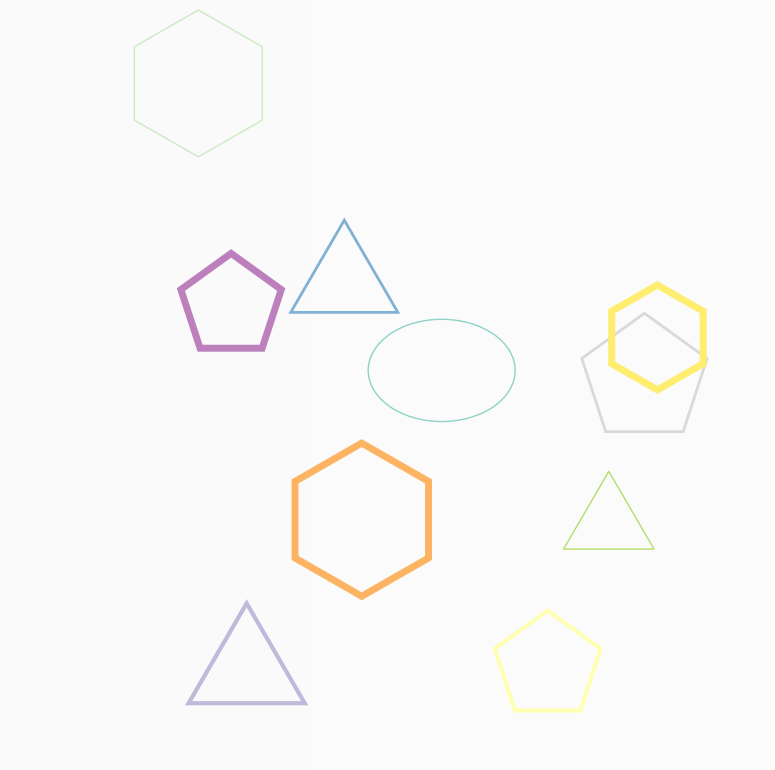[{"shape": "oval", "thickness": 0.5, "radius": 0.47, "center": [0.57, 0.519]}, {"shape": "pentagon", "thickness": 1.5, "radius": 0.36, "center": [0.707, 0.135]}, {"shape": "triangle", "thickness": 1.5, "radius": 0.43, "center": [0.318, 0.13]}, {"shape": "triangle", "thickness": 1, "radius": 0.4, "center": [0.444, 0.634]}, {"shape": "hexagon", "thickness": 2.5, "radius": 0.5, "center": [0.467, 0.325]}, {"shape": "triangle", "thickness": 0.5, "radius": 0.34, "center": [0.786, 0.321]}, {"shape": "pentagon", "thickness": 1, "radius": 0.42, "center": [0.832, 0.508]}, {"shape": "pentagon", "thickness": 2.5, "radius": 0.34, "center": [0.298, 0.603]}, {"shape": "hexagon", "thickness": 0.5, "radius": 0.48, "center": [0.256, 0.892]}, {"shape": "hexagon", "thickness": 2.5, "radius": 0.34, "center": [0.848, 0.562]}]